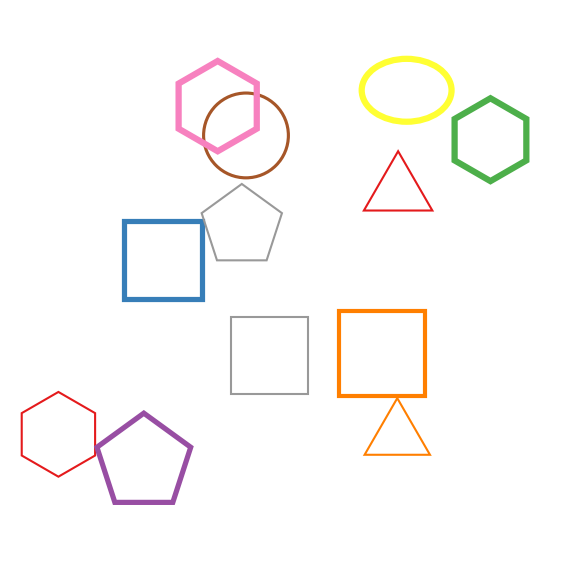[{"shape": "triangle", "thickness": 1, "radius": 0.34, "center": [0.689, 0.669]}, {"shape": "hexagon", "thickness": 1, "radius": 0.37, "center": [0.101, 0.247]}, {"shape": "square", "thickness": 2.5, "radius": 0.34, "center": [0.283, 0.55]}, {"shape": "hexagon", "thickness": 3, "radius": 0.36, "center": [0.849, 0.757]}, {"shape": "pentagon", "thickness": 2.5, "radius": 0.43, "center": [0.249, 0.198]}, {"shape": "square", "thickness": 2, "radius": 0.37, "center": [0.662, 0.387]}, {"shape": "triangle", "thickness": 1, "radius": 0.33, "center": [0.688, 0.244]}, {"shape": "oval", "thickness": 3, "radius": 0.39, "center": [0.704, 0.843]}, {"shape": "circle", "thickness": 1.5, "radius": 0.37, "center": [0.426, 0.765]}, {"shape": "hexagon", "thickness": 3, "radius": 0.39, "center": [0.377, 0.815]}, {"shape": "square", "thickness": 1, "radius": 0.34, "center": [0.467, 0.383]}, {"shape": "pentagon", "thickness": 1, "radius": 0.37, "center": [0.419, 0.607]}]